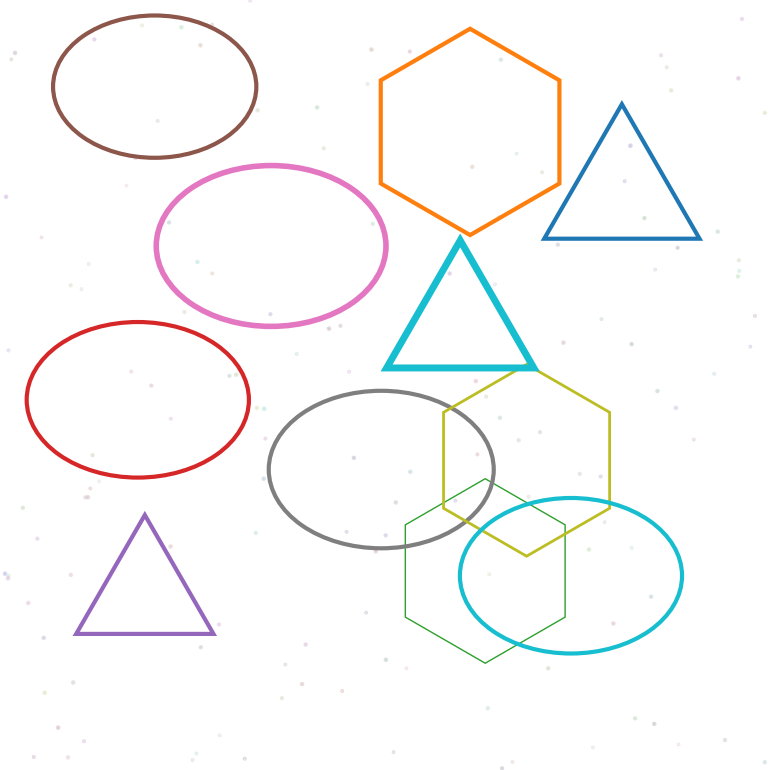[{"shape": "triangle", "thickness": 1.5, "radius": 0.58, "center": [0.808, 0.748]}, {"shape": "hexagon", "thickness": 1.5, "radius": 0.67, "center": [0.611, 0.829]}, {"shape": "hexagon", "thickness": 0.5, "radius": 0.6, "center": [0.63, 0.258]}, {"shape": "oval", "thickness": 1.5, "radius": 0.72, "center": [0.179, 0.481]}, {"shape": "triangle", "thickness": 1.5, "radius": 0.51, "center": [0.188, 0.228]}, {"shape": "oval", "thickness": 1.5, "radius": 0.66, "center": [0.201, 0.887]}, {"shape": "oval", "thickness": 2, "radius": 0.75, "center": [0.352, 0.681]}, {"shape": "oval", "thickness": 1.5, "radius": 0.73, "center": [0.495, 0.39]}, {"shape": "hexagon", "thickness": 1, "radius": 0.62, "center": [0.684, 0.402]}, {"shape": "oval", "thickness": 1.5, "radius": 0.72, "center": [0.742, 0.252]}, {"shape": "triangle", "thickness": 2.5, "radius": 0.55, "center": [0.598, 0.577]}]